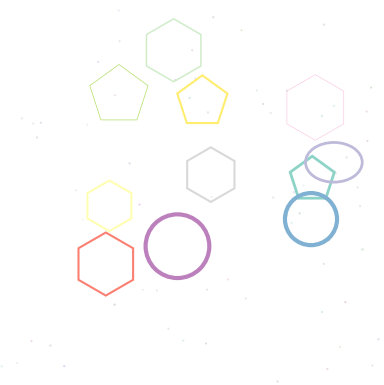[{"shape": "pentagon", "thickness": 2, "radius": 0.3, "center": [0.811, 0.534]}, {"shape": "hexagon", "thickness": 1.5, "radius": 0.33, "center": [0.284, 0.465]}, {"shape": "oval", "thickness": 2, "radius": 0.37, "center": [0.867, 0.578]}, {"shape": "hexagon", "thickness": 1.5, "radius": 0.41, "center": [0.275, 0.314]}, {"shape": "circle", "thickness": 3, "radius": 0.34, "center": [0.808, 0.431]}, {"shape": "pentagon", "thickness": 0.5, "radius": 0.4, "center": [0.309, 0.753]}, {"shape": "hexagon", "thickness": 0.5, "radius": 0.43, "center": [0.819, 0.721]}, {"shape": "hexagon", "thickness": 1.5, "radius": 0.35, "center": [0.548, 0.546]}, {"shape": "circle", "thickness": 3, "radius": 0.41, "center": [0.461, 0.361]}, {"shape": "hexagon", "thickness": 1, "radius": 0.41, "center": [0.451, 0.869]}, {"shape": "pentagon", "thickness": 1.5, "radius": 0.34, "center": [0.526, 0.736]}]